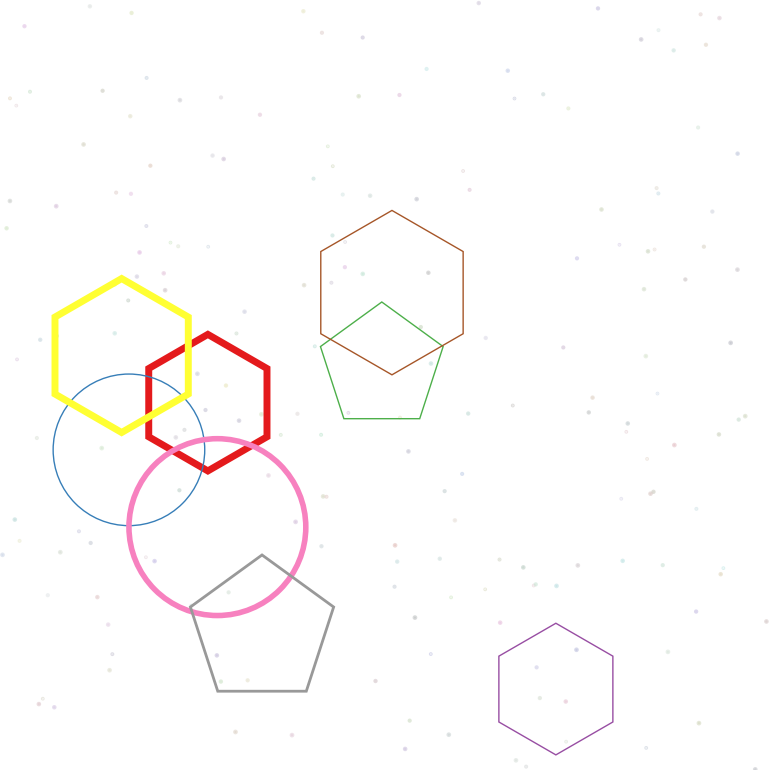[{"shape": "hexagon", "thickness": 2.5, "radius": 0.44, "center": [0.27, 0.477]}, {"shape": "circle", "thickness": 0.5, "radius": 0.49, "center": [0.167, 0.416]}, {"shape": "pentagon", "thickness": 0.5, "radius": 0.42, "center": [0.496, 0.524]}, {"shape": "hexagon", "thickness": 0.5, "radius": 0.43, "center": [0.722, 0.105]}, {"shape": "hexagon", "thickness": 2.5, "radius": 0.5, "center": [0.158, 0.538]}, {"shape": "hexagon", "thickness": 0.5, "radius": 0.53, "center": [0.509, 0.62]}, {"shape": "circle", "thickness": 2, "radius": 0.57, "center": [0.282, 0.315]}, {"shape": "pentagon", "thickness": 1, "radius": 0.49, "center": [0.34, 0.181]}]